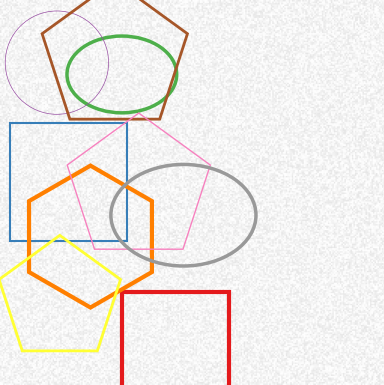[{"shape": "square", "thickness": 3, "radius": 0.69, "center": [0.456, 0.103]}, {"shape": "square", "thickness": 1.5, "radius": 0.76, "center": [0.178, 0.527]}, {"shape": "oval", "thickness": 2.5, "radius": 0.71, "center": [0.316, 0.807]}, {"shape": "circle", "thickness": 0.5, "radius": 0.67, "center": [0.148, 0.837]}, {"shape": "hexagon", "thickness": 3, "radius": 0.92, "center": [0.235, 0.386]}, {"shape": "pentagon", "thickness": 2, "radius": 0.83, "center": [0.155, 0.223]}, {"shape": "pentagon", "thickness": 2, "radius": 0.99, "center": [0.298, 0.851]}, {"shape": "pentagon", "thickness": 1, "radius": 0.98, "center": [0.36, 0.511]}, {"shape": "oval", "thickness": 2.5, "radius": 0.94, "center": [0.476, 0.441]}]